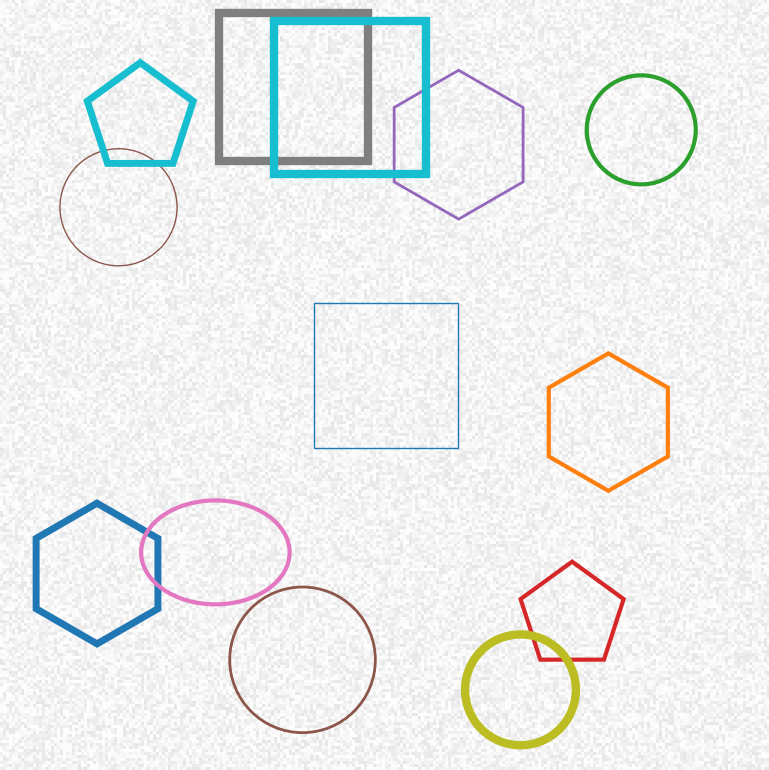[{"shape": "hexagon", "thickness": 2.5, "radius": 0.46, "center": [0.126, 0.255]}, {"shape": "square", "thickness": 0.5, "radius": 0.47, "center": [0.501, 0.512]}, {"shape": "hexagon", "thickness": 1.5, "radius": 0.45, "center": [0.79, 0.452]}, {"shape": "circle", "thickness": 1.5, "radius": 0.35, "center": [0.833, 0.831]}, {"shape": "pentagon", "thickness": 1.5, "radius": 0.35, "center": [0.743, 0.2]}, {"shape": "hexagon", "thickness": 1, "radius": 0.48, "center": [0.596, 0.812]}, {"shape": "circle", "thickness": 0.5, "radius": 0.38, "center": [0.154, 0.731]}, {"shape": "circle", "thickness": 1, "radius": 0.47, "center": [0.393, 0.143]}, {"shape": "oval", "thickness": 1.5, "radius": 0.48, "center": [0.28, 0.283]}, {"shape": "square", "thickness": 3, "radius": 0.48, "center": [0.381, 0.887]}, {"shape": "circle", "thickness": 3, "radius": 0.36, "center": [0.676, 0.104]}, {"shape": "pentagon", "thickness": 2.5, "radius": 0.36, "center": [0.182, 0.846]}, {"shape": "square", "thickness": 3, "radius": 0.49, "center": [0.455, 0.873]}]